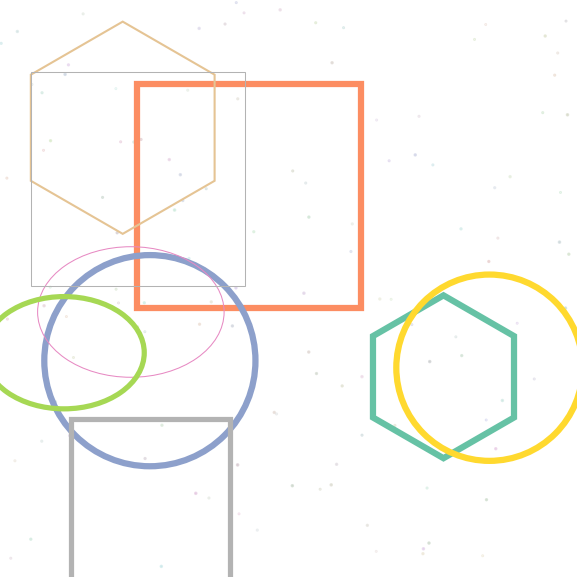[{"shape": "hexagon", "thickness": 3, "radius": 0.7, "center": [0.768, 0.347]}, {"shape": "square", "thickness": 3, "radius": 0.97, "center": [0.432, 0.66]}, {"shape": "circle", "thickness": 3, "radius": 0.91, "center": [0.26, 0.375]}, {"shape": "oval", "thickness": 0.5, "radius": 0.81, "center": [0.227, 0.459]}, {"shape": "oval", "thickness": 2.5, "radius": 0.69, "center": [0.111, 0.388]}, {"shape": "circle", "thickness": 3, "radius": 0.81, "center": [0.848, 0.362]}, {"shape": "hexagon", "thickness": 1, "radius": 0.92, "center": [0.212, 0.778]}, {"shape": "square", "thickness": 0.5, "radius": 0.93, "center": [0.24, 0.69]}, {"shape": "square", "thickness": 2.5, "radius": 0.69, "center": [0.261, 0.136]}]